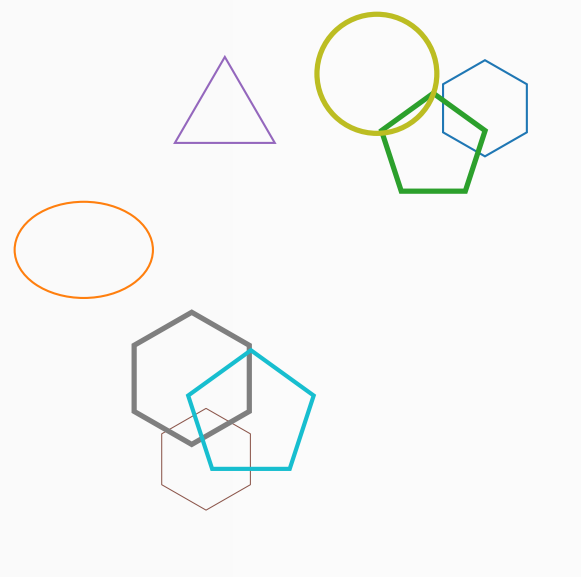[{"shape": "hexagon", "thickness": 1, "radius": 0.42, "center": [0.834, 0.812]}, {"shape": "oval", "thickness": 1, "radius": 0.59, "center": [0.144, 0.566]}, {"shape": "pentagon", "thickness": 2.5, "radius": 0.47, "center": [0.745, 0.744]}, {"shape": "triangle", "thickness": 1, "radius": 0.5, "center": [0.387, 0.801]}, {"shape": "hexagon", "thickness": 0.5, "radius": 0.44, "center": [0.354, 0.204]}, {"shape": "hexagon", "thickness": 2.5, "radius": 0.57, "center": [0.33, 0.344]}, {"shape": "circle", "thickness": 2.5, "radius": 0.52, "center": [0.648, 0.871]}, {"shape": "pentagon", "thickness": 2, "radius": 0.57, "center": [0.432, 0.279]}]